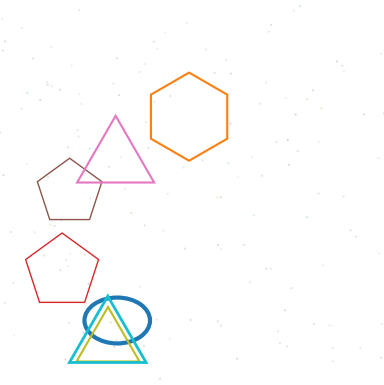[{"shape": "oval", "thickness": 3, "radius": 0.43, "center": [0.305, 0.168]}, {"shape": "hexagon", "thickness": 1.5, "radius": 0.57, "center": [0.491, 0.697]}, {"shape": "pentagon", "thickness": 1, "radius": 0.5, "center": [0.161, 0.295]}, {"shape": "pentagon", "thickness": 1, "radius": 0.44, "center": [0.181, 0.501]}, {"shape": "triangle", "thickness": 1.5, "radius": 0.58, "center": [0.3, 0.584]}, {"shape": "triangle", "thickness": 1.5, "radius": 0.47, "center": [0.281, 0.108]}, {"shape": "triangle", "thickness": 2, "radius": 0.57, "center": [0.28, 0.116]}]